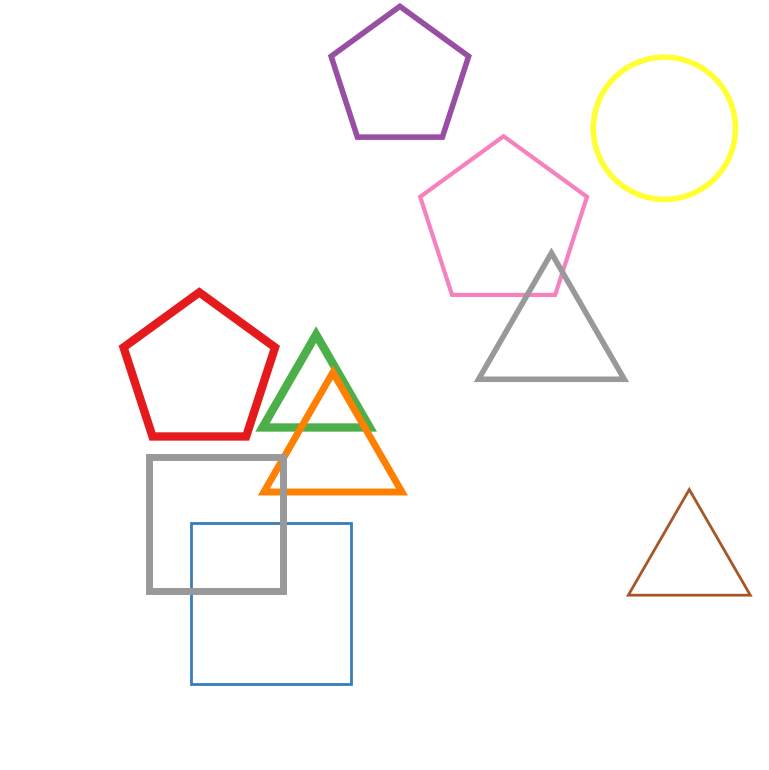[{"shape": "pentagon", "thickness": 3, "radius": 0.52, "center": [0.259, 0.517]}, {"shape": "square", "thickness": 1, "radius": 0.52, "center": [0.352, 0.216]}, {"shape": "triangle", "thickness": 3, "radius": 0.4, "center": [0.411, 0.485]}, {"shape": "pentagon", "thickness": 2, "radius": 0.47, "center": [0.519, 0.898]}, {"shape": "triangle", "thickness": 2.5, "radius": 0.52, "center": [0.432, 0.413]}, {"shape": "circle", "thickness": 2, "radius": 0.46, "center": [0.863, 0.833]}, {"shape": "triangle", "thickness": 1, "radius": 0.46, "center": [0.895, 0.273]}, {"shape": "pentagon", "thickness": 1.5, "radius": 0.57, "center": [0.654, 0.709]}, {"shape": "triangle", "thickness": 2, "radius": 0.55, "center": [0.716, 0.562]}, {"shape": "square", "thickness": 2.5, "radius": 0.43, "center": [0.28, 0.319]}]